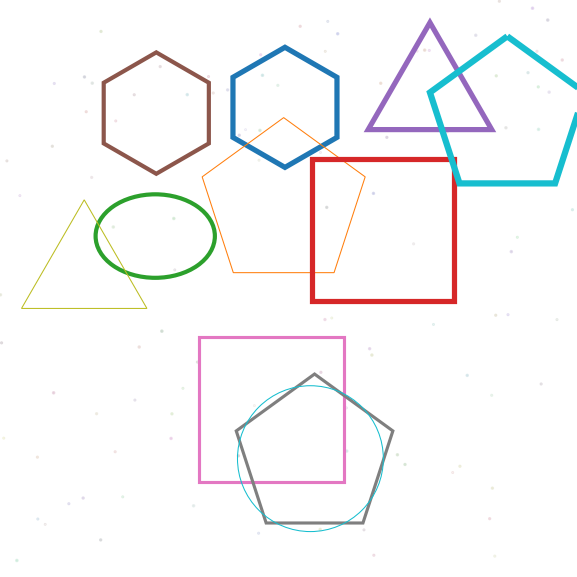[{"shape": "hexagon", "thickness": 2.5, "radius": 0.52, "center": [0.493, 0.813]}, {"shape": "pentagon", "thickness": 0.5, "radius": 0.74, "center": [0.491, 0.647]}, {"shape": "oval", "thickness": 2, "radius": 0.52, "center": [0.269, 0.59]}, {"shape": "square", "thickness": 2.5, "radius": 0.61, "center": [0.664, 0.601]}, {"shape": "triangle", "thickness": 2.5, "radius": 0.62, "center": [0.745, 0.836]}, {"shape": "hexagon", "thickness": 2, "radius": 0.53, "center": [0.271, 0.803]}, {"shape": "square", "thickness": 1.5, "radius": 0.63, "center": [0.47, 0.29]}, {"shape": "pentagon", "thickness": 1.5, "radius": 0.71, "center": [0.545, 0.209]}, {"shape": "triangle", "thickness": 0.5, "radius": 0.63, "center": [0.146, 0.528]}, {"shape": "pentagon", "thickness": 3, "radius": 0.7, "center": [0.878, 0.795]}, {"shape": "circle", "thickness": 0.5, "radius": 0.63, "center": [0.538, 0.205]}]